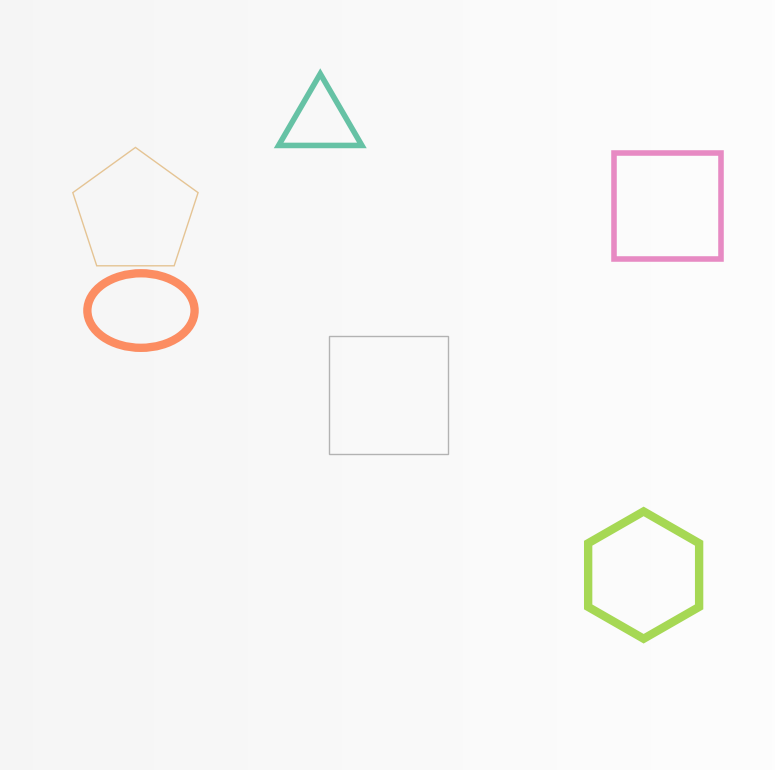[{"shape": "triangle", "thickness": 2, "radius": 0.31, "center": [0.413, 0.842]}, {"shape": "oval", "thickness": 3, "radius": 0.35, "center": [0.182, 0.597]}, {"shape": "square", "thickness": 2, "radius": 0.34, "center": [0.861, 0.732]}, {"shape": "hexagon", "thickness": 3, "radius": 0.41, "center": [0.831, 0.253]}, {"shape": "pentagon", "thickness": 0.5, "radius": 0.42, "center": [0.175, 0.724]}, {"shape": "square", "thickness": 0.5, "radius": 0.38, "center": [0.501, 0.487]}]